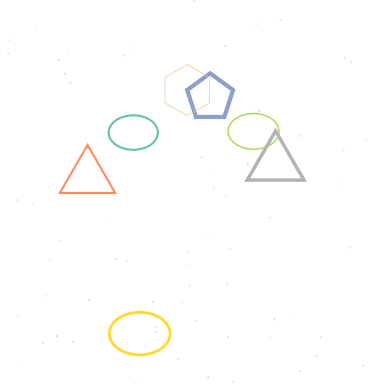[{"shape": "oval", "thickness": 1.5, "radius": 0.32, "center": [0.346, 0.656]}, {"shape": "triangle", "thickness": 1.5, "radius": 0.42, "center": [0.227, 0.54]}, {"shape": "pentagon", "thickness": 3, "radius": 0.31, "center": [0.546, 0.747]}, {"shape": "oval", "thickness": 1, "radius": 0.33, "center": [0.659, 0.659]}, {"shape": "oval", "thickness": 2, "radius": 0.39, "center": [0.363, 0.134]}, {"shape": "hexagon", "thickness": 0.5, "radius": 0.33, "center": [0.486, 0.766]}, {"shape": "triangle", "thickness": 2.5, "radius": 0.43, "center": [0.716, 0.575]}]